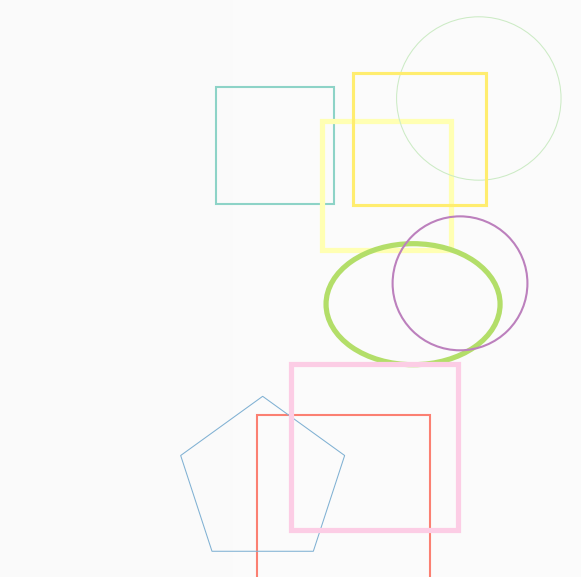[{"shape": "square", "thickness": 1, "radius": 0.5, "center": [0.473, 0.747]}, {"shape": "square", "thickness": 2.5, "radius": 0.56, "center": [0.665, 0.678]}, {"shape": "square", "thickness": 1, "radius": 0.74, "center": [0.591, 0.133]}, {"shape": "pentagon", "thickness": 0.5, "radius": 0.74, "center": [0.452, 0.165]}, {"shape": "oval", "thickness": 2.5, "radius": 0.75, "center": [0.711, 0.472]}, {"shape": "square", "thickness": 2.5, "radius": 0.72, "center": [0.645, 0.225]}, {"shape": "circle", "thickness": 1, "radius": 0.58, "center": [0.791, 0.509]}, {"shape": "circle", "thickness": 0.5, "radius": 0.71, "center": [0.824, 0.829]}, {"shape": "square", "thickness": 1.5, "radius": 0.57, "center": [0.722, 0.759]}]